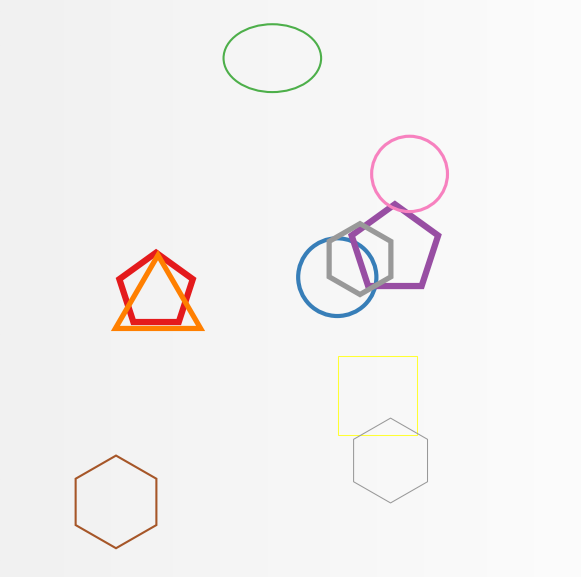[{"shape": "pentagon", "thickness": 3, "radius": 0.33, "center": [0.269, 0.495]}, {"shape": "circle", "thickness": 2, "radius": 0.34, "center": [0.58, 0.519]}, {"shape": "oval", "thickness": 1, "radius": 0.42, "center": [0.469, 0.898]}, {"shape": "pentagon", "thickness": 3, "radius": 0.39, "center": [0.679, 0.567]}, {"shape": "triangle", "thickness": 2.5, "radius": 0.42, "center": [0.272, 0.473]}, {"shape": "square", "thickness": 0.5, "radius": 0.34, "center": [0.65, 0.314]}, {"shape": "hexagon", "thickness": 1, "radius": 0.4, "center": [0.2, 0.13]}, {"shape": "circle", "thickness": 1.5, "radius": 0.33, "center": [0.705, 0.698]}, {"shape": "hexagon", "thickness": 0.5, "radius": 0.37, "center": [0.672, 0.202]}, {"shape": "hexagon", "thickness": 2.5, "radius": 0.31, "center": [0.619, 0.55]}]